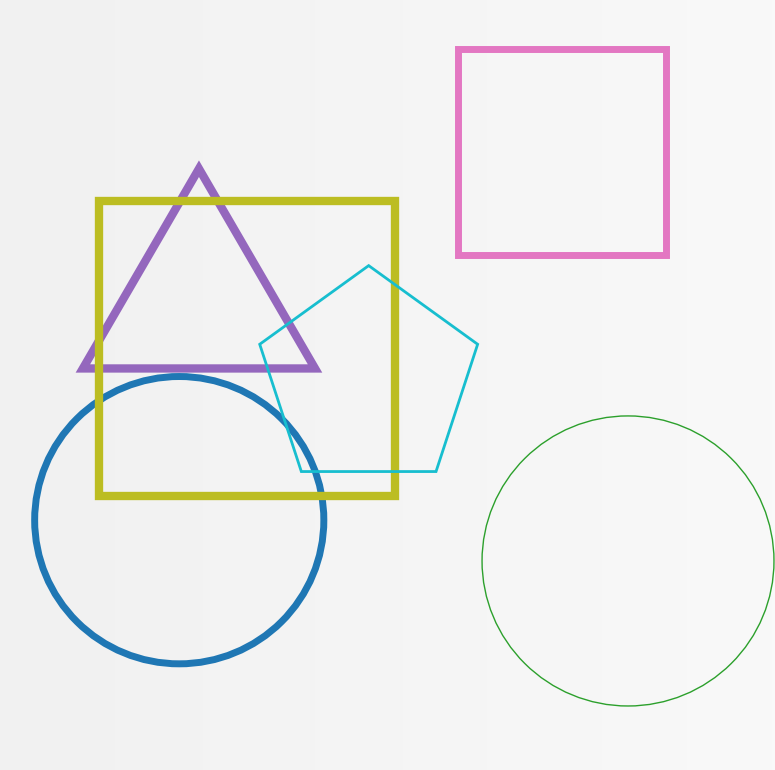[{"shape": "circle", "thickness": 2.5, "radius": 0.93, "center": [0.231, 0.324]}, {"shape": "circle", "thickness": 0.5, "radius": 0.94, "center": [0.81, 0.271]}, {"shape": "triangle", "thickness": 3, "radius": 0.86, "center": [0.257, 0.608]}, {"shape": "square", "thickness": 2.5, "radius": 0.67, "center": [0.725, 0.803]}, {"shape": "square", "thickness": 3, "radius": 0.96, "center": [0.319, 0.547]}, {"shape": "pentagon", "thickness": 1, "radius": 0.74, "center": [0.476, 0.507]}]